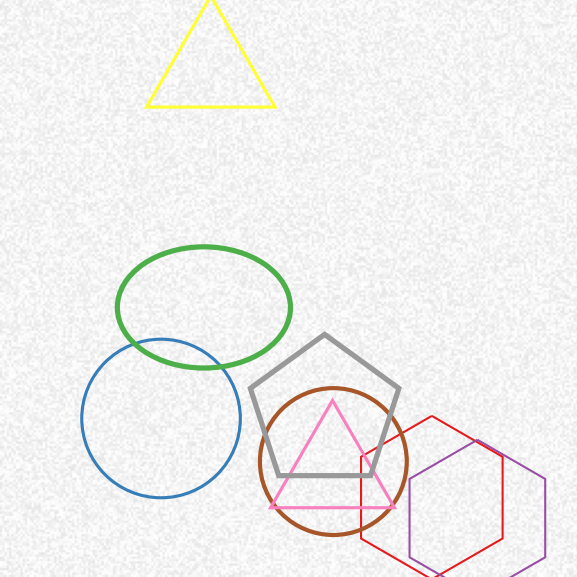[{"shape": "hexagon", "thickness": 1, "radius": 0.71, "center": [0.748, 0.137]}, {"shape": "circle", "thickness": 1.5, "radius": 0.69, "center": [0.279, 0.274]}, {"shape": "oval", "thickness": 2.5, "radius": 0.75, "center": [0.353, 0.467]}, {"shape": "hexagon", "thickness": 1, "radius": 0.68, "center": [0.827, 0.102]}, {"shape": "triangle", "thickness": 1.5, "radius": 0.64, "center": [0.365, 0.878]}, {"shape": "circle", "thickness": 2, "radius": 0.64, "center": [0.577, 0.2]}, {"shape": "triangle", "thickness": 1.5, "radius": 0.62, "center": [0.576, 0.182]}, {"shape": "pentagon", "thickness": 2.5, "radius": 0.68, "center": [0.562, 0.285]}]